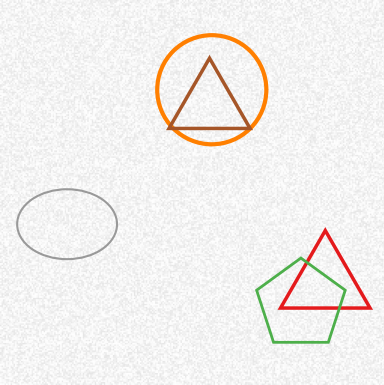[{"shape": "triangle", "thickness": 2.5, "radius": 0.67, "center": [0.845, 0.267]}, {"shape": "pentagon", "thickness": 2, "radius": 0.61, "center": [0.782, 0.209]}, {"shape": "circle", "thickness": 3, "radius": 0.71, "center": [0.55, 0.767]}, {"shape": "triangle", "thickness": 2.5, "radius": 0.61, "center": [0.544, 0.727]}, {"shape": "oval", "thickness": 1.5, "radius": 0.65, "center": [0.174, 0.418]}]